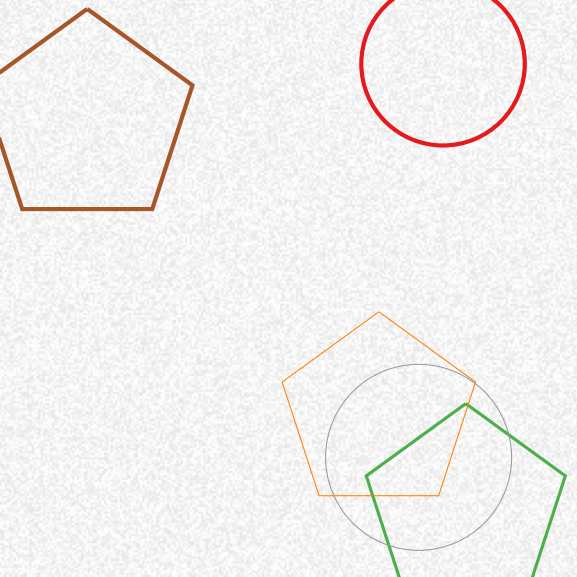[{"shape": "circle", "thickness": 2, "radius": 0.71, "center": [0.767, 0.889]}, {"shape": "pentagon", "thickness": 1.5, "radius": 0.91, "center": [0.807, 0.119]}, {"shape": "pentagon", "thickness": 0.5, "radius": 0.88, "center": [0.656, 0.283]}, {"shape": "pentagon", "thickness": 2, "radius": 0.96, "center": [0.151, 0.792]}, {"shape": "circle", "thickness": 0.5, "radius": 0.81, "center": [0.725, 0.207]}]